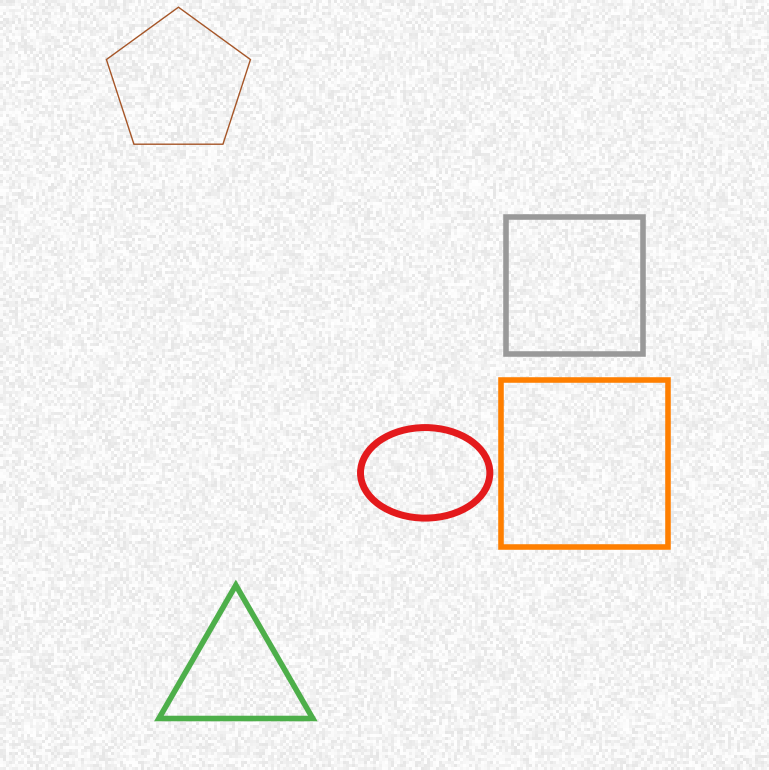[{"shape": "oval", "thickness": 2.5, "radius": 0.42, "center": [0.552, 0.386]}, {"shape": "triangle", "thickness": 2, "radius": 0.58, "center": [0.306, 0.125]}, {"shape": "square", "thickness": 2, "radius": 0.54, "center": [0.759, 0.398]}, {"shape": "pentagon", "thickness": 0.5, "radius": 0.49, "center": [0.232, 0.892]}, {"shape": "square", "thickness": 2, "radius": 0.45, "center": [0.747, 0.629]}]